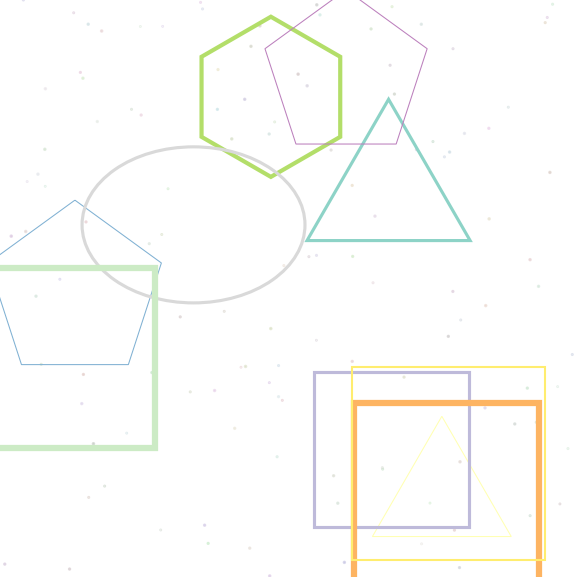[{"shape": "triangle", "thickness": 1.5, "radius": 0.82, "center": [0.673, 0.664]}, {"shape": "triangle", "thickness": 0.5, "radius": 0.69, "center": [0.765, 0.139]}, {"shape": "square", "thickness": 1.5, "radius": 0.67, "center": [0.677, 0.221]}, {"shape": "pentagon", "thickness": 0.5, "radius": 0.79, "center": [0.13, 0.495]}, {"shape": "square", "thickness": 3, "radius": 0.8, "center": [0.773, 0.142]}, {"shape": "hexagon", "thickness": 2, "radius": 0.69, "center": [0.469, 0.832]}, {"shape": "oval", "thickness": 1.5, "radius": 0.97, "center": [0.335, 0.61]}, {"shape": "pentagon", "thickness": 0.5, "radius": 0.74, "center": [0.599, 0.869]}, {"shape": "square", "thickness": 3, "radius": 0.78, "center": [0.111, 0.379]}, {"shape": "square", "thickness": 1, "radius": 0.84, "center": [0.776, 0.196]}]